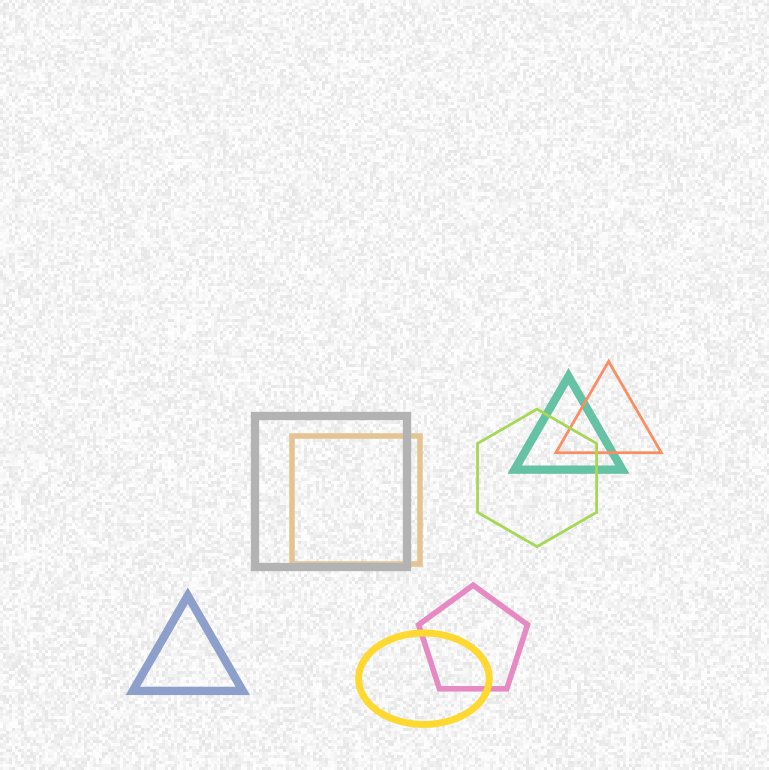[{"shape": "triangle", "thickness": 3, "radius": 0.4, "center": [0.738, 0.43]}, {"shape": "triangle", "thickness": 1, "radius": 0.4, "center": [0.79, 0.452]}, {"shape": "triangle", "thickness": 3, "radius": 0.41, "center": [0.244, 0.144]}, {"shape": "pentagon", "thickness": 2, "radius": 0.37, "center": [0.614, 0.166]}, {"shape": "hexagon", "thickness": 1, "radius": 0.45, "center": [0.697, 0.379]}, {"shape": "oval", "thickness": 2.5, "radius": 0.42, "center": [0.551, 0.119]}, {"shape": "square", "thickness": 2, "radius": 0.42, "center": [0.462, 0.351]}, {"shape": "square", "thickness": 3, "radius": 0.49, "center": [0.43, 0.362]}]